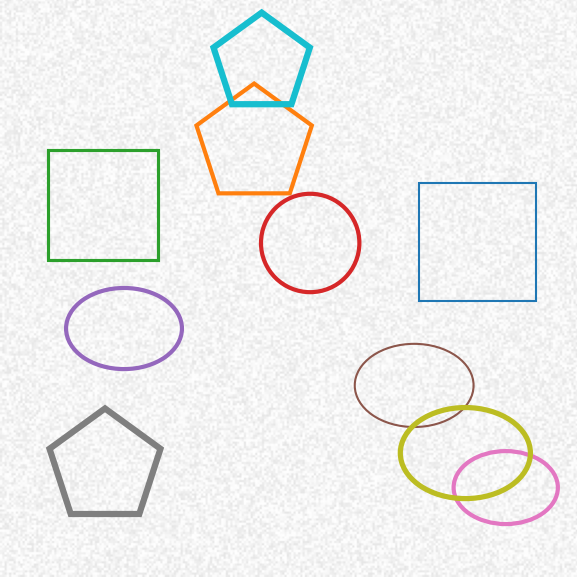[{"shape": "square", "thickness": 1, "radius": 0.51, "center": [0.827, 0.58]}, {"shape": "pentagon", "thickness": 2, "radius": 0.53, "center": [0.44, 0.749]}, {"shape": "square", "thickness": 1.5, "radius": 0.48, "center": [0.179, 0.644]}, {"shape": "circle", "thickness": 2, "radius": 0.43, "center": [0.537, 0.578]}, {"shape": "oval", "thickness": 2, "radius": 0.5, "center": [0.215, 0.43]}, {"shape": "oval", "thickness": 1, "radius": 0.51, "center": [0.717, 0.332]}, {"shape": "oval", "thickness": 2, "radius": 0.45, "center": [0.876, 0.155]}, {"shape": "pentagon", "thickness": 3, "radius": 0.5, "center": [0.182, 0.191]}, {"shape": "oval", "thickness": 2.5, "radius": 0.56, "center": [0.806, 0.215]}, {"shape": "pentagon", "thickness": 3, "radius": 0.44, "center": [0.453, 0.89]}]